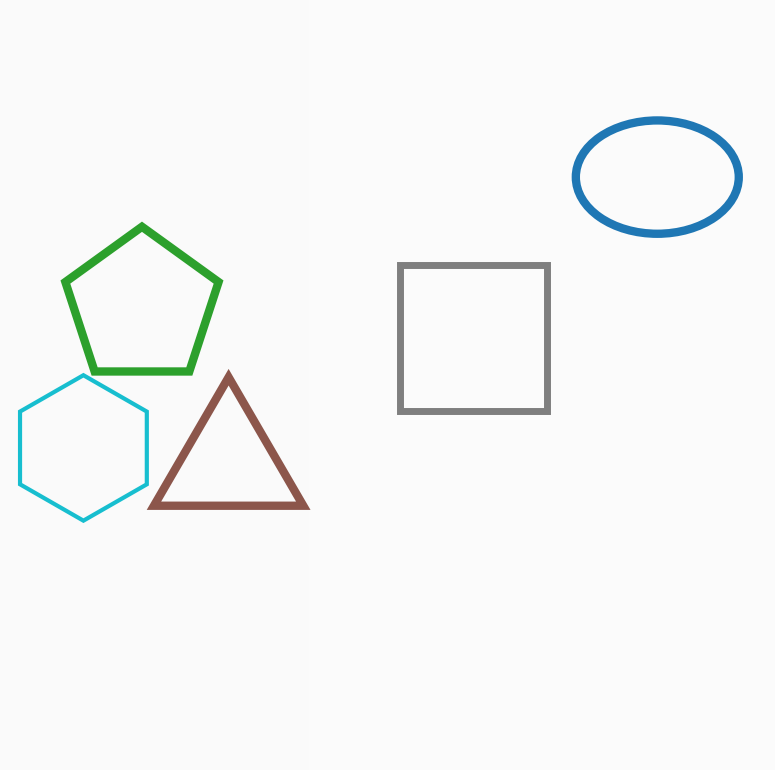[{"shape": "oval", "thickness": 3, "radius": 0.53, "center": [0.848, 0.77]}, {"shape": "pentagon", "thickness": 3, "radius": 0.52, "center": [0.183, 0.602]}, {"shape": "triangle", "thickness": 3, "radius": 0.56, "center": [0.295, 0.399]}, {"shape": "square", "thickness": 2.5, "radius": 0.47, "center": [0.611, 0.561]}, {"shape": "hexagon", "thickness": 1.5, "radius": 0.47, "center": [0.108, 0.418]}]